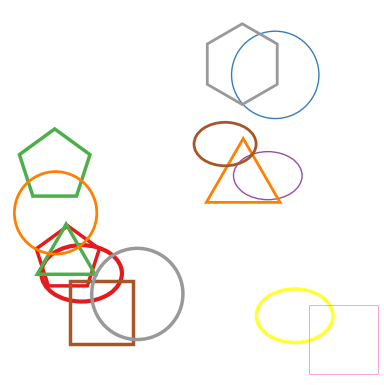[{"shape": "pentagon", "thickness": 2.5, "radius": 0.43, "center": [0.176, 0.327]}, {"shape": "oval", "thickness": 3, "radius": 0.52, "center": [0.212, 0.29]}, {"shape": "circle", "thickness": 1, "radius": 0.57, "center": [0.715, 0.806]}, {"shape": "pentagon", "thickness": 2.5, "radius": 0.48, "center": [0.142, 0.569]}, {"shape": "triangle", "thickness": 2.5, "radius": 0.43, "center": [0.172, 0.331]}, {"shape": "oval", "thickness": 1, "radius": 0.45, "center": [0.696, 0.544]}, {"shape": "circle", "thickness": 2, "radius": 0.54, "center": [0.144, 0.447]}, {"shape": "triangle", "thickness": 2, "radius": 0.55, "center": [0.632, 0.53]}, {"shape": "oval", "thickness": 2.5, "radius": 0.5, "center": [0.765, 0.18]}, {"shape": "oval", "thickness": 2, "radius": 0.4, "center": [0.585, 0.626]}, {"shape": "square", "thickness": 2.5, "radius": 0.41, "center": [0.264, 0.189]}, {"shape": "square", "thickness": 0.5, "radius": 0.45, "center": [0.892, 0.119]}, {"shape": "circle", "thickness": 2.5, "radius": 0.59, "center": [0.357, 0.237]}, {"shape": "hexagon", "thickness": 2, "radius": 0.52, "center": [0.629, 0.833]}]